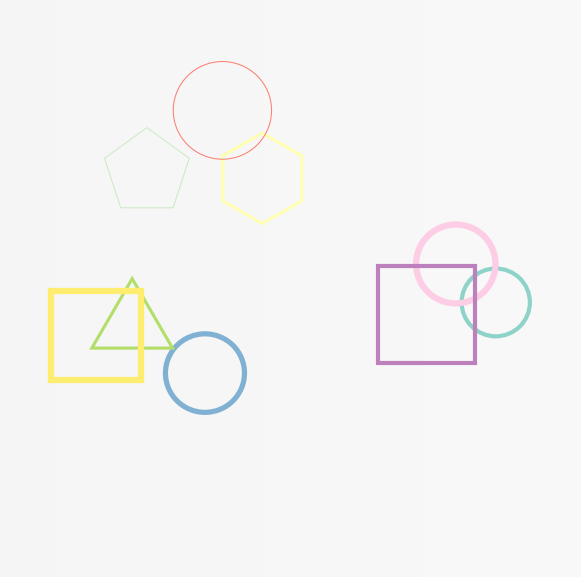[{"shape": "circle", "thickness": 2, "radius": 0.29, "center": [0.853, 0.475]}, {"shape": "hexagon", "thickness": 1.5, "radius": 0.39, "center": [0.451, 0.69]}, {"shape": "circle", "thickness": 0.5, "radius": 0.42, "center": [0.383, 0.808]}, {"shape": "circle", "thickness": 2.5, "radius": 0.34, "center": [0.353, 0.353]}, {"shape": "triangle", "thickness": 1.5, "radius": 0.4, "center": [0.227, 0.436]}, {"shape": "circle", "thickness": 3, "radius": 0.34, "center": [0.784, 0.542]}, {"shape": "square", "thickness": 2, "radius": 0.42, "center": [0.733, 0.455]}, {"shape": "pentagon", "thickness": 0.5, "radius": 0.38, "center": [0.253, 0.701]}, {"shape": "square", "thickness": 3, "radius": 0.39, "center": [0.165, 0.419]}]